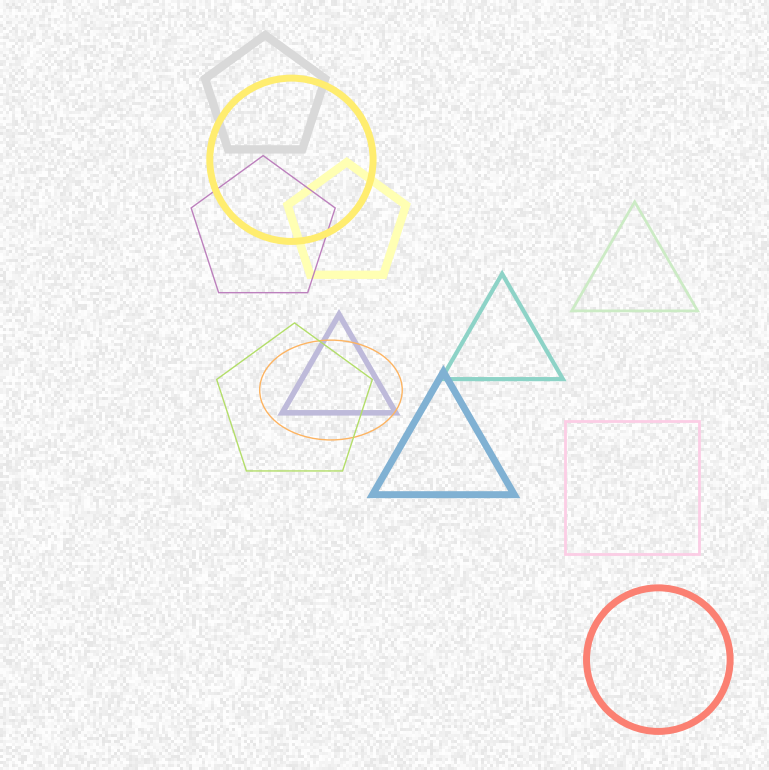[{"shape": "triangle", "thickness": 1.5, "radius": 0.46, "center": [0.652, 0.553]}, {"shape": "pentagon", "thickness": 3, "radius": 0.4, "center": [0.45, 0.709]}, {"shape": "triangle", "thickness": 2, "radius": 0.43, "center": [0.44, 0.506]}, {"shape": "circle", "thickness": 2.5, "radius": 0.47, "center": [0.855, 0.143]}, {"shape": "triangle", "thickness": 2.5, "radius": 0.53, "center": [0.576, 0.411]}, {"shape": "oval", "thickness": 0.5, "radius": 0.46, "center": [0.43, 0.493]}, {"shape": "pentagon", "thickness": 0.5, "radius": 0.53, "center": [0.382, 0.474]}, {"shape": "square", "thickness": 1, "radius": 0.43, "center": [0.821, 0.367]}, {"shape": "pentagon", "thickness": 3, "radius": 0.41, "center": [0.344, 0.872]}, {"shape": "pentagon", "thickness": 0.5, "radius": 0.49, "center": [0.342, 0.7]}, {"shape": "triangle", "thickness": 1, "radius": 0.47, "center": [0.824, 0.643]}, {"shape": "circle", "thickness": 2.5, "radius": 0.53, "center": [0.378, 0.793]}]